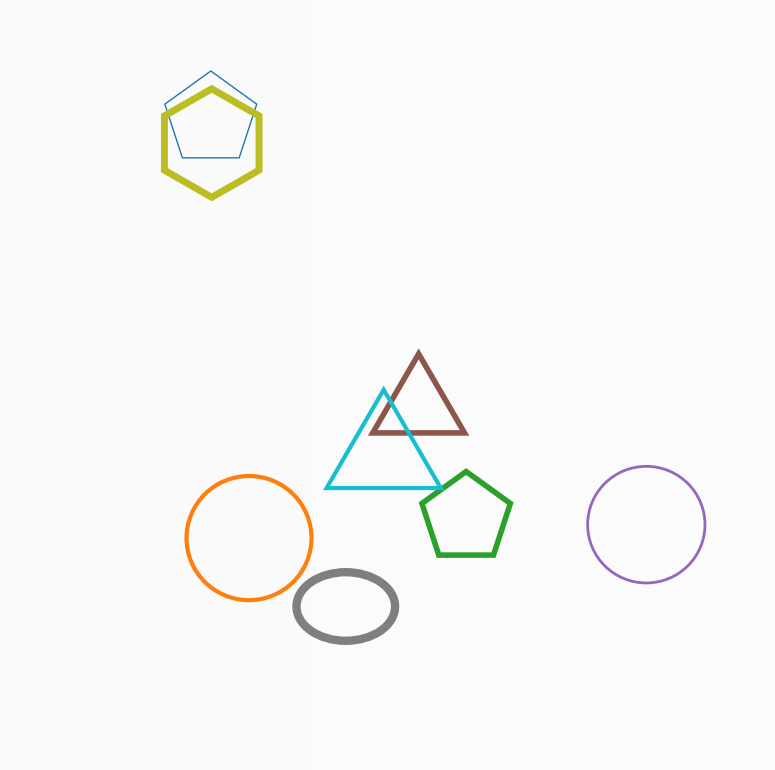[{"shape": "pentagon", "thickness": 0.5, "radius": 0.31, "center": [0.272, 0.845]}, {"shape": "circle", "thickness": 1.5, "radius": 0.4, "center": [0.321, 0.301]}, {"shape": "pentagon", "thickness": 2, "radius": 0.3, "center": [0.601, 0.328]}, {"shape": "circle", "thickness": 1, "radius": 0.38, "center": [0.834, 0.319]}, {"shape": "triangle", "thickness": 2, "radius": 0.34, "center": [0.54, 0.472]}, {"shape": "oval", "thickness": 3, "radius": 0.32, "center": [0.446, 0.212]}, {"shape": "hexagon", "thickness": 2.5, "radius": 0.35, "center": [0.273, 0.814]}, {"shape": "triangle", "thickness": 1.5, "radius": 0.43, "center": [0.495, 0.409]}]